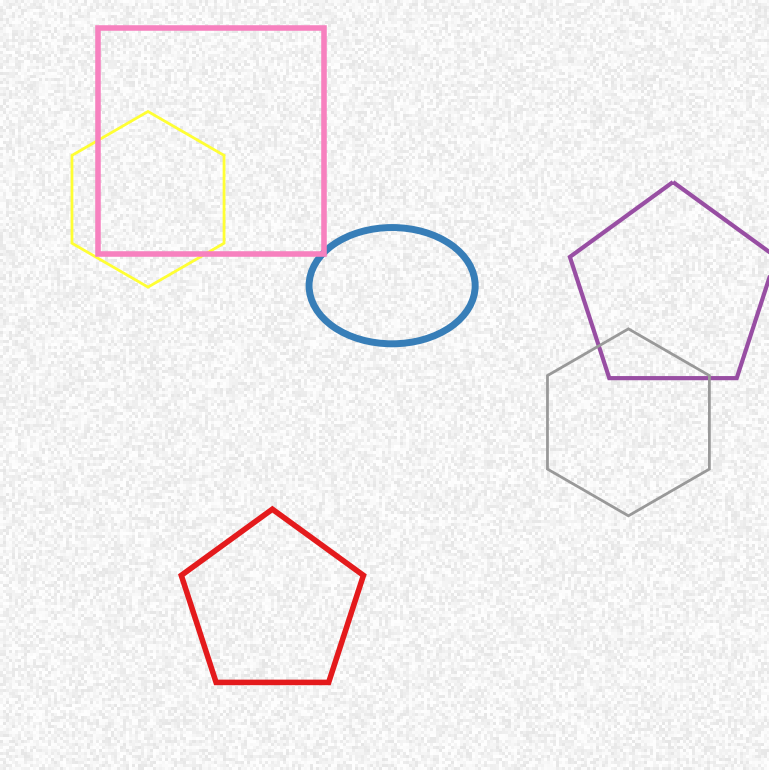[{"shape": "pentagon", "thickness": 2, "radius": 0.62, "center": [0.354, 0.214]}, {"shape": "oval", "thickness": 2.5, "radius": 0.54, "center": [0.509, 0.629]}, {"shape": "pentagon", "thickness": 1.5, "radius": 0.7, "center": [0.874, 0.623]}, {"shape": "hexagon", "thickness": 1, "radius": 0.57, "center": [0.192, 0.741]}, {"shape": "square", "thickness": 2, "radius": 0.73, "center": [0.274, 0.817]}, {"shape": "hexagon", "thickness": 1, "radius": 0.61, "center": [0.816, 0.452]}]